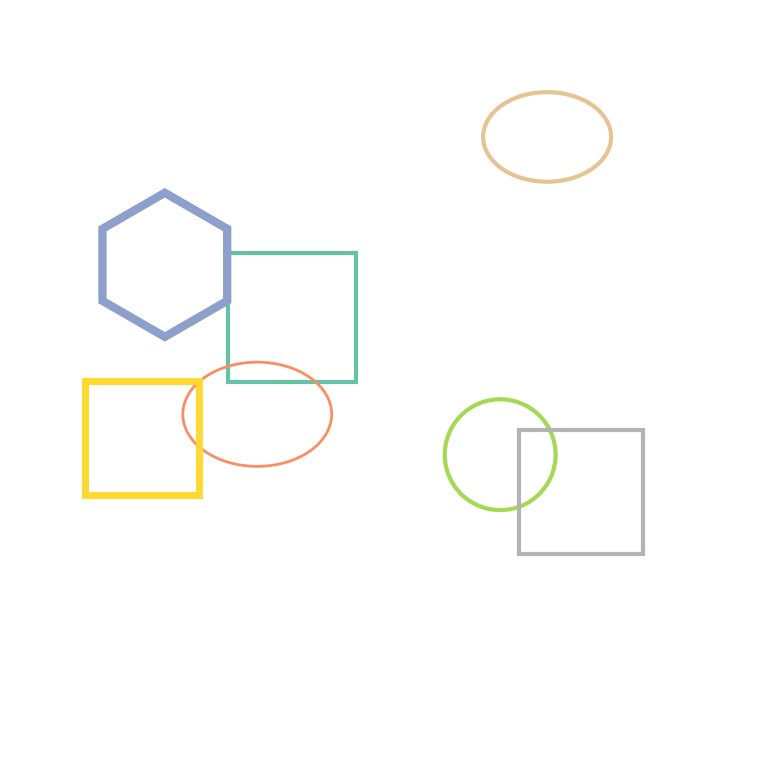[{"shape": "square", "thickness": 1.5, "radius": 0.42, "center": [0.379, 0.587]}, {"shape": "oval", "thickness": 1, "radius": 0.48, "center": [0.334, 0.462]}, {"shape": "hexagon", "thickness": 3, "radius": 0.47, "center": [0.214, 0.656]}, {"shape": "circle", "thickness": 1.5, "radius": 0.36, "center": [0.65, 0.409]}, {"shape": "square", "thickness": 2.5, "radius": 0.37, "center": [0.184, 0.431]}, {"shape": "oval", "thickness": 1.5, "radius": 0.42, "center": [0.711, 0.822]}, {"shape": "square", "thickness": 1.5, "radius": 0.4, "center": [0.755, 0.361]}]